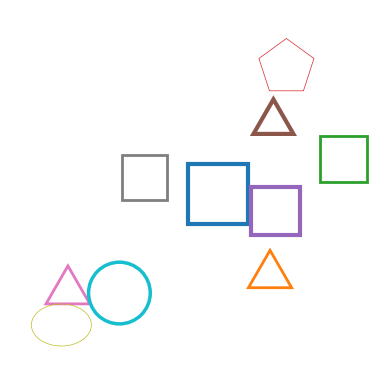[{"shape": "square", "thickness": 3, "radius": 0.39, "center": [0.567, 0.497]}, {"shape": "triangle", "thickness": 2, "radius": 0.32, "center": [0.701, 0.285]}, {"shape": "square", "thickness": 2, "radius": 0.3, "center": [0.892, 0.587]}, {"shape": "pentagon", "thickness": 0.5, "radius": 0.38, "center": [0.744, 0.825]}, {"shape": "square", "thickness": 3, "radius": 0.31, "center": [0.716, 0.452]}, {"shape": "triangle", "thickness": 3, "radius": 0.3, "center": [0.71, 0.682]}, {"shape": "triangle", "thickness": 2, "radius": 0.33, "center": [0.176, 0.244]}, {"shape": "square", "thickness": 2, "radius": 0.29, "center": [0.374, 0.539]}, {"shape": "oval", "thickness": 0.5, "radius": 0.39, "center": [0.159, 0.156]}, {"shape": "circle", "thickness": 2.5, "radius": 0.4, "center": [0.31, 0.239]}]